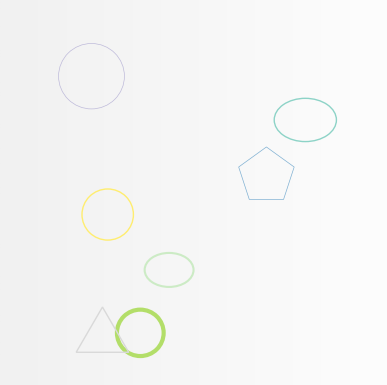[{"shape": "oval", "thickness": 1, "radius": 0.4, "center": [0.788, 0.688]}, {"shape": "circle", "thickness": 0.5, "radius": 0.42, "center": [0.236, 0.802]}, {"shape": "pentagon", "thickness": 0.5, "radius": 0.38, "center": [0.688, 0.543]}, {"shape": "circle", "thickness": 3, "radius": 0.3, "center": [0.362, 0.135]}, {"shape": "triangle", "thickness": 1, "radius": 0.39, "center": [0.264, 0.124]}, {"shape": "oval", "thickness": 1.5, "radius": 0.32, "center": [0.436, 0.299]}, {"shape": "circle", "thickness": 1, "radius": 0.33, "center": [0.278, 0.443]}]